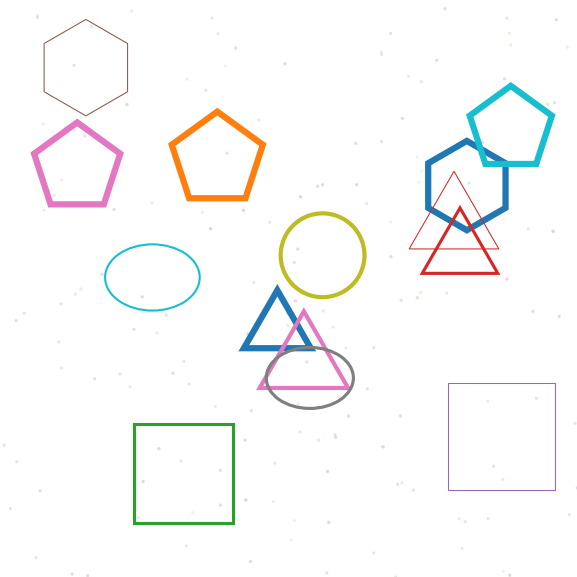[{"shape": "triangle", "thickness": 3, "radius": 0.33, "center": [0.48, 0.43]}, {"shape": "hexagon", "thickness": 3, "radius": 0.39, "center": [0.808, 0.678]}, {"shape": "pentagon", "thickness": 3, "radius": 0.41, "center": [0.376, 0.723]}, {"shape": "square", "thickness": 1.5, "radius": 0.43, "center": [0.318, 0.179]}, {"shape": "triangle", "thickness": 0.5, "radius": 0.45, "center": [0.786, 0.613]}, {"shape": "triangle", "thickness": 1.5, "radius": 0.38, "center": [0.797, 0.564]}, {"shape": "square", "thickness": 0.5, "radius": 0.46, "center": [0.868, 0.243]}, {"shape": "hexagon", "thickness": 0.5, "radius": 0.42, "center": [0.149, 0.882]}, {"shape": "triangle", "thickness": 2, "radius": 0.44, "center": [0.526, 0.372]}, {"shape": "pentagon", "thickness": 3, "radius": 0.39, "center": [0.134, 0.709]}, {"shape": "oval", "thickness": 1.5, "radius": 0.38, "center": [0.537, 0.345]}, {"shape": "circle", "thickness": 2, "radius": 0.36, "center": [0.559, 0.557]}, {"shape": "pentagon", "thickness": 3, "radius": 0.37, "center": [0.884, 0.776]}, {"shape": "oval", "thickness": 1, "radius": 0.41, "center": [0.264, 0.519]}]